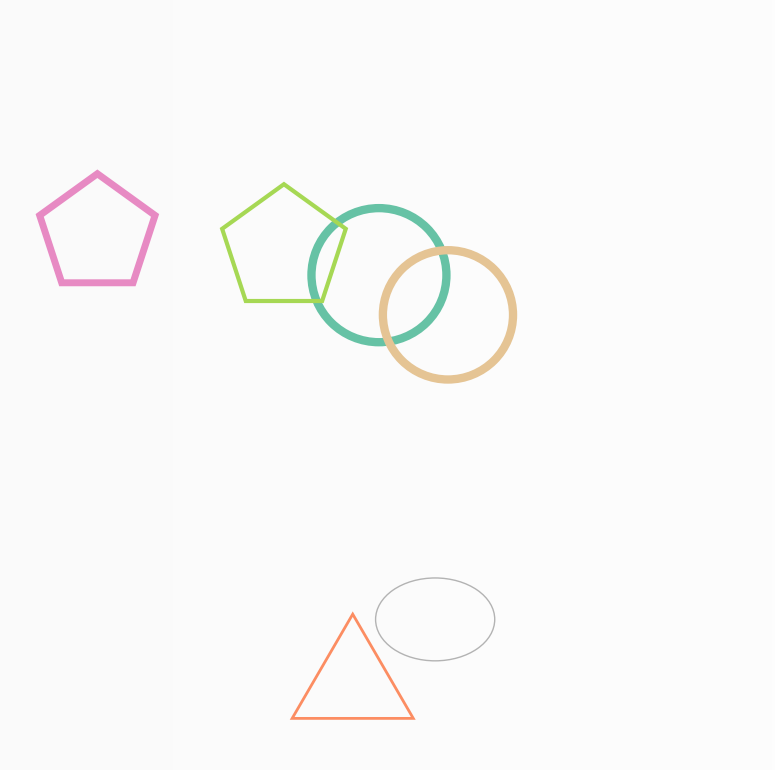[{"shape": "circle", "thickness": 3, "radius": 0.44, "center": [0.489, 0.643]}, {"shape": "triangle", "thickness": 1, "radius": 0.45, "center": [0.455, 0.112]}, {"shape": "pentagon", "thickness": 2.5, "radius": 0.39, "center": [0.126, 0.696]}, {"shape": "pentagon", "thickness": 1.5, "radius": 0.42, "center": [0.366, 0.677]}, {"shape": "circle", "thickness": 3, "radius": 0.42, "center": [0.578, 0.591]}, {"shape": "oval", "thickness": 0.5, "radius": 0.38, "center": [0.561, 0.196]}]